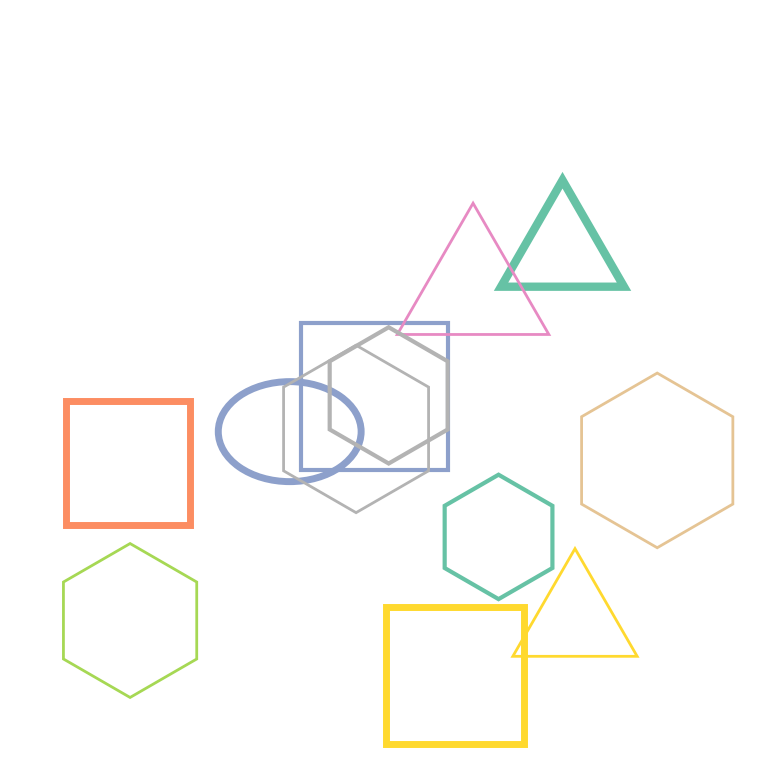[{"shape": "hexagon", "thickness": 1.5, "radius": 0.4, "center": [0.647, 0.303]}, {"shape": "triangle", "thickness": 3, "radius": 0.46, "center": [0.731, 0.674]}, {"shape": "square", "thickness": 2.5, "radius": 0.4, "center": [0.166, 0.399]}, {"shape": "oval", "thickness": 2.5, "radius": 0.46, "center": [0.376, 0.439]}, {"shape": "square", "thickness": 1.5, "radius": 0.48, "center": [0.486, 0.485]}, {"shape": "triangle", "thickness": 1, "radius": 0.57, "center": [0.614, 0.622]}, {"shape": "hexagon", "thickness": 1, "radius": 0.5, "center": [0.169, 0.194]}, {"shape": "triangle", "thickness": 1, "radius": 0.47, "center": [0.747, 0.194]}, {"shape": "square", "thickness": 2.5, "radius": 0.45, "center": [0.591, 0.123]}, {"shape": "hexagon", "thickness": 1, "radius": 0.57, "center": [0.854, 0.402]}, {"shape": "hexagon", "thickness": 1, "radius": 0.54, "center": [0.462, 0.443]}, {"shape": "hexagon", "thickness": 1.5, "radius": 0.44, "center": [0.505, 0.487]}]